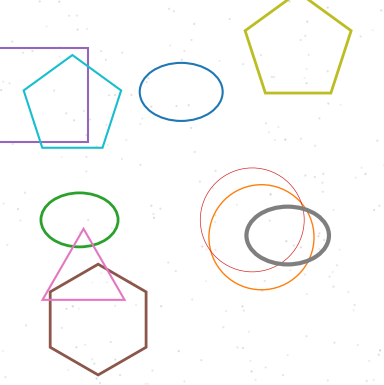[{"shape": "oval", "thickness": 1.5, "radius": 0.54, "center": [0.471, 0.761]}, {"shape": "circle", "thickness": 1, "radius": 0.68, "center": [0.679, 0.384]}, {"shape": "oval", "thickness": 2, "radius": 0.5, "center": [0.207, 0.429]}, {"shape": "circle", "thickness": 0.5, "radius": 0.67, "center": [0.655, 0.429]}, {"shape": "square", "thickness": 1.5, "radius": 0.61, "center": [0.107, 0.753]}, {"shape": "hexagon", "thickness": 2, "radius": 0.72, "center": [0.255, 0.17]}, {"shape": "triangle", "thickness": 1.5, "radius": 0.62, "center": [0.217, 0.283]}, {"shape": "oval", "thickness": 3, "radius": 0.54, "center": [0.747, 0.388]}, {"shape": "pentagon", "thickness": 2, "radius": 0.72, "center": [0.774, 0.875]}, {"shape": "pentagon", "thickness": 1.5, "radius": 0.67, "center": [0.188, 0.724]}]